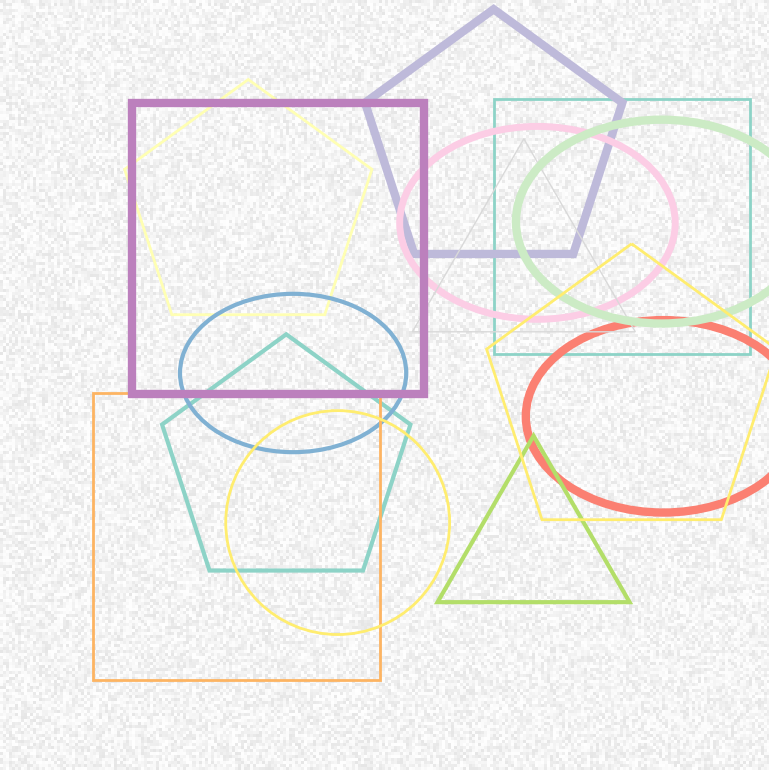[{"shape": "pentagon", "thickness": 1.5, "radius": 0.85, "center": [0.372, 0.396]}, {"shape": "square", "thickness": 1, "radius": 0.83, "center": [0.808, 0.706]}, {"shape": "pentagon", "thickness": 1, "radius": 0.84, "center": [0.322, 0.728]}, {"shape": "pentagon", "thickness": 3, "radius": 0.88, "center": [0.641, 0.812]}, {"shape": "oval", "thickness": 3, "radius": 0.89, "center": [0.861, 0.459]}, {"shape": "oval", "thickness": 1.5, "radius": 0.73, "center": [0.381, 0.516]}, {"shape": "square", "thickness": 1, "radius": 0.93, "center": [0.307, 0.303]}, {"shape": "triangle", "thickness": 1.5, "radius": 0.72, "center": [0.693, 0.29]}, {"shape": "oval", "thickness": 2.5, "radius": 0.89, "center": [0.698, 0.711]}, {"shape": "triangle", "thickness": 0.5, "radius": 0.84, "center": [0.68, 0.653]}, {"shape": "square", "thickness": 3, "radius": 0.95, "center": [0.361, 0.677]}, {"shape": "oval", "thickness": 3, "radius": 0.95, "center": [0.859, 0.712]}, {"shape": "pentagon", "thickness": 1, "radius": 0.99, "center": [0.82, 0.485]}, {"shape": "circle", "thickness": 1, "radius": 0.73, "center": [0.439, 0.321]}]